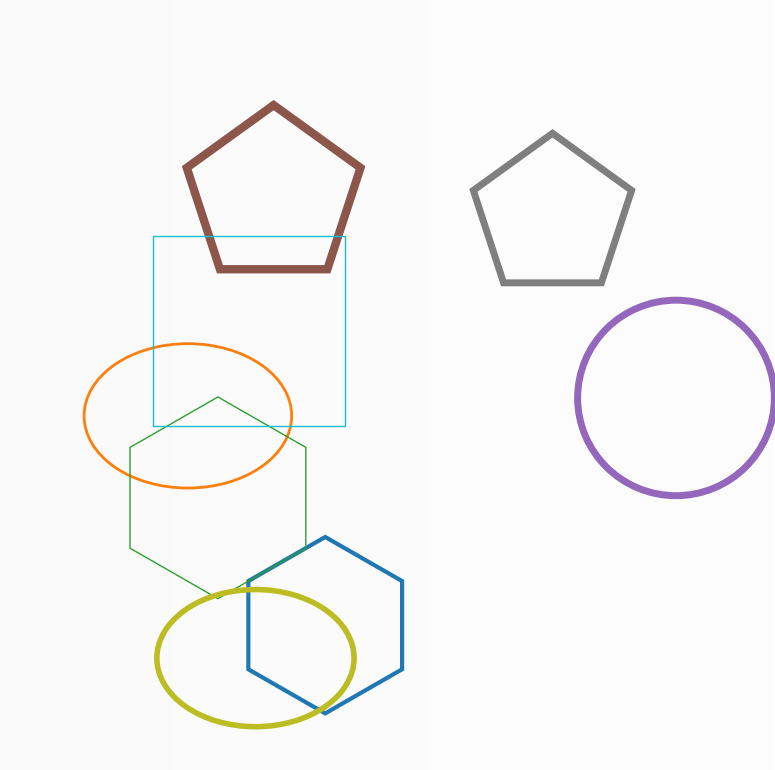[{"shape": "hexagon", "thickness": 1.5, "radius": 0.57, "center": [0.42, 0.188]}, {"shape": "oval", "thickness": 1, "radius": 0.67, "center": [0.242, 0.46]}, {"shape": "hexagon", "thickness": 0.5, "radius": 0.65, "center": [0.281, 0.354]}, {"shape": "circle", "thickness": 2.5, "radius": 0.63, "center": [0.872, 0.483]}, {"shape": "pentagon", "thickness": 3, "radius": 0.59, "center": [0.353, 0.746]}, {"shape": "pentagon", "thickness": 2.5, "radius": 0.54, "center": [0.713, 0.72]}, {"shape": "oval", "thickness": 2, "radius": 0.64, "center": [0.33, 0.145]}, {"shape": "square", "thickness": 0.5, "radius": 0.62, "center": [0.321, 0.57]}]